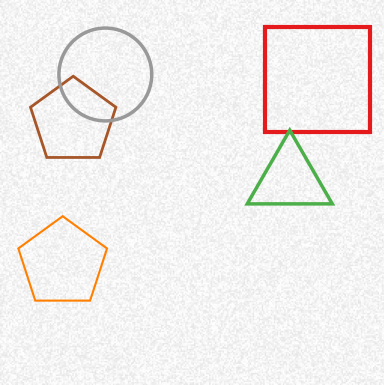[{"shape": "square", "thickness": 3, "radius": 0.68, "center": [0.824, 0.793]}, {"shape": "triangle", "thickness": 2.5, "radius": 0.64, "center": [0.753, 0.534]}, {"shape": "pentagon", "thickness": 1.5, "radius": 0.61, "center": [0.163, 0.317]}, {"shape": "pentagon", "thickness": 2, "radius": 0.58, "center": [0.19, 0.685]}, {"shape": "circle", "thickness": 2.5, "radius": 0.6, "center": [0.274, 0.807]}]